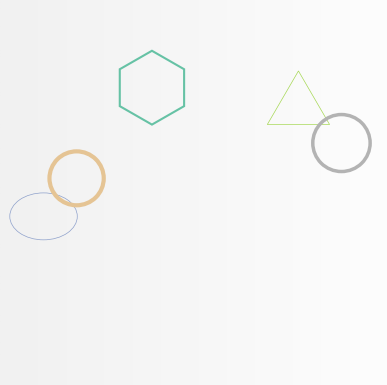[{"shape": "hexagon", "thickness": 1.5, "radius": 0.48, "center": [0.392, 0.772]}, {"shape": "oval", "thickness": 0.5, "radius": 0.44, "center": [0.112, 0.438]}, {"shape": "triangle", "thickness": 0.5, "radius": 0.46, "center": [0.77, 0.723]}, {"shape": "circle", "thickness": 3, "radius": 0.35, "center": [0.198, 0.537]}, {"shape": "circle", "thickness": 2.5, "radius": 0.37, "center": [0.881, 0.628]}]